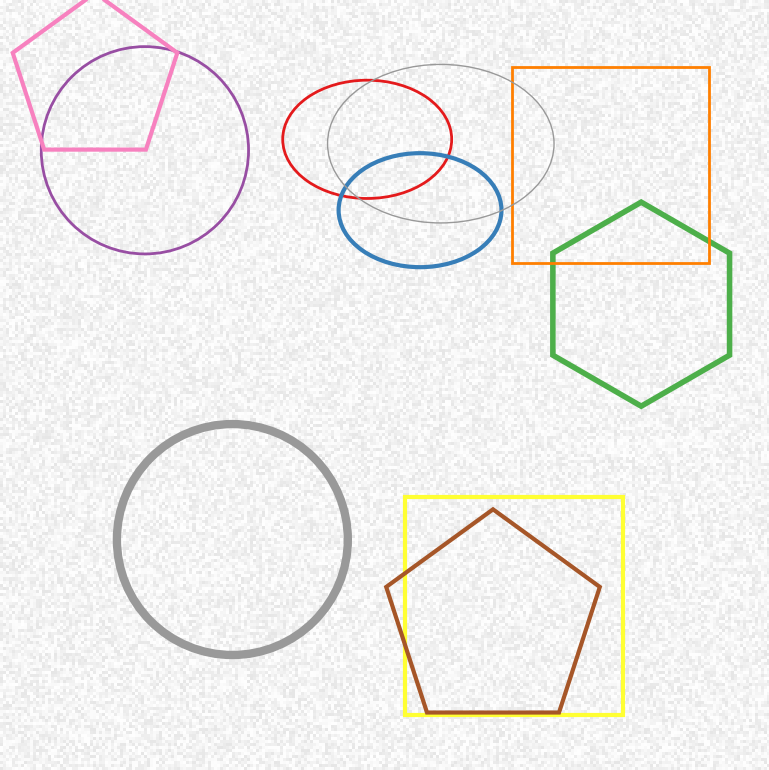[{"shape": "oval", "thickness": 1, "radius": 0.55, "center": [0.477, 0.819]}, {"shape": "oval", "thickness": 1.5, "radius": 0.53, "center": [0.545, 0.727]}, {"shape": "hexagon", "thickness": 2, "radius": 0.66, "center": [0.833, 0.605]}, {"shape": "circle", "thickness": 1, "radius": 0.67, "center": [0.188, 0.805]}, {"shape": "square", "thickness": 1, "radius": 0.64, "center": [0.793, 0.786]}, {"shape": "square", "thickness": 1.5, "radius": 0.71, "center": [0.668, 0.213]}, {"shape": "pentagon", "thickness": 1.5, "radius": 0.73, "center": [0.64, 0.193]}, {"shape": "pentagon", "thickness": 1.5, "radius": 0.56, "center": [0.123, 0.897]}, {"shape": "circle", "thickness": 3, "radius": 0.75, "center": [0.302, 0.299]}, {"shape": "oval", "thickness": 0.5, "radius": 0.74, "center": [0.572, 0.813]}]